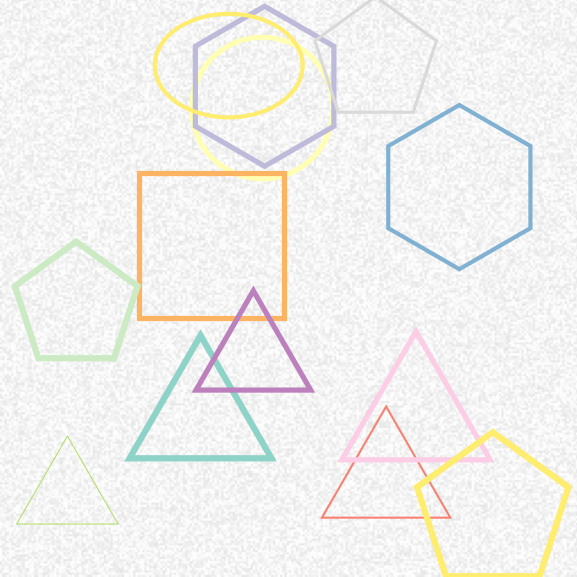[{"shape": "triangle", "thickness": 3, "radius": 0.71, "center": [0.347, 0.276]}, {"shape": "circle", "thickness": 2.5, "radius": 0.61, "center": [0.454, 0.812]}, {"shape": "hexagon", "thickness": 2.5, "radius": 0.69, "center": [0.458, 0.85]}, {"shape": "triangle", "thickness": 1, "radius": 0.64, "center": [0.669, 0.167]}, {"shape": "hexagon", "thickness": 2, "radius": 0.71, "center": [0.795, 0.675]}, {"shape": "square", "thickness": 2.5, "radius": 0.63, "center": [0.366, 0.575]}, {"shape": "triangle", "thickness": 0.5, "radius": 0.51, "center": [0.117, 0.142]}, {"shape": "triangle", "thickness": 2.5, "radius": 0.74, "center": [0.72, 0.277]}, {"shape": "pentagon", "thickness": 1.5, "radius": 0.55, "center": [0.651, 0.894]}, {"shape": "triangle", "thickness": 2.5, "radius": 0.57, "center": [0.439, 0.381]}, {"shape": "pentagon", "thickness": 3, "radius": 0.56, "center": [0.132, 0.469]}, {"shape": "pentagon", "thickness": 3, "radius": 0.69, "center": [0.853, 0.113]}, {"shape": "oval", "thickness": 2, "radius": 0.64, "center": [0.396, 0.886]}]